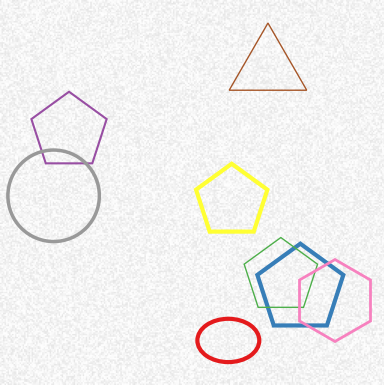[{"shape": "oval", "thickness": 3, "radius": 0.4, "center": [0.593, 0.116]}, {"shape": "pentagon", "thickness": 3, "radius": 0.59, "center": [0.78, 0.25]}, {"shape": "pentagon", "thickness": 1, "radius": 0.5, "center": [0.729, 0.283]}, {"shape": "pentagon", "thickness": 1.5, "radius": 0.51, "center": [0.179, 0.659]}, {"shape": "pentagon", "thickness": 3, "radius": 0.49, "center": [0.602, 0.477]}, {"shape": "triangle", "thickness": 1, "radius": 0.58, "center": [0.696, 0.824]}, {"shape": "hexagon", "thickness": 2, "radius": 0.53, "center": [0.87, 0.219]}, {"shape": "circle", "thickness": 2.5, "radius": 0.59, "center": [0.139, 0.491]}]